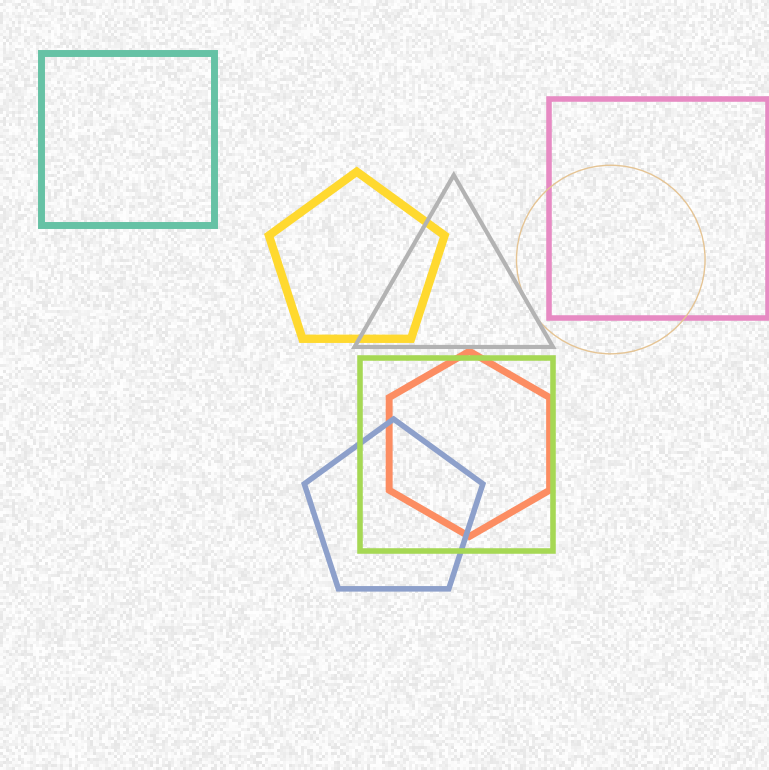[{"shape": "square", "thickness": 2.5, "radius": 0.56, "center": [0.166, 0.819]}, {"shape": "hexagon", "thickness": 2.5, "radius": 0.6, "center": [0.61, 0.424]}, {"shape": "pentagon", "thickness": 2, "radius": 0.61, "center": [0.511, 0.334]}, {"shape": "square", "thickness": 2, "radius": 0.71, "center": [0.855, 0.729]}, {"shape": "square", "thickness": 2, "radius": 0.63, "center": [0.593, 0.41]}, {"shape": "pentagon", "thickness": 3, "radius": 0.6, "center": [0.463, 0.657]}, {"shape": "circle", "thickness": 0.5, "radius": 0.61, "center": [0.793, 0.663]}, {"shape": "triangle", "thickness": 1.5, "radius": 0.74, "center": [0.589, 0.624]}]